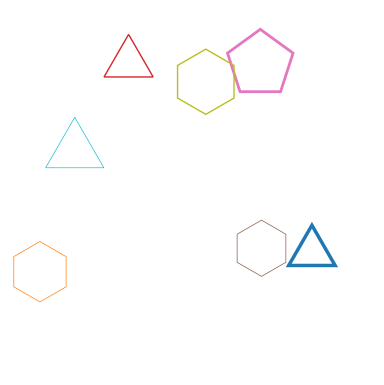[{"shape": "triangle", "thickness": 2.5, "radius": 0.35, "center": [0.81, 0.345]}, {"shape": "hexagon", "thickness": 0.5, "radius": 0.39, "center": [0.104, 0.294]}, {"shape": "triangle", "thickness": 1, "radius": 0.37, "center": [0.334, 0.837]}, {"shape": "hexagon", "thickness": 0.5, "radius": 0.37, "center": [0.679, 0.355]}, {"shape": "pentagon", "thickness": 2, "radius": 0.45, "center": [0.676, 0.834]}, {"shape": "hexagon", "thickness": 1, "radius": 0.42, "center": [0.534, 0.788]}, {"shape": "triangle", "thickness": 0.5, "radius": 0.44, "center": [0.194, 0.608]}]